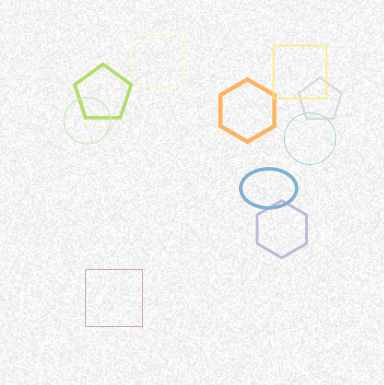[{"shape": "circle", "thickness": 0.5, "radius": 0.34, "center": [0.805, 0.64]}, {"shape": "square", "thickness": 0.5, "radius": 0.34, "center": [0.412, 0.844]}, {"shape": "hexagon", "thickness": 2, "radius": 0.37, "center": [0.732, 0.405]}, {"shape": "oval", "thickness": 2.5, "radius": 0.36, "center": [0.698, 0.511]}, {"shape": "hexagon", "thickness": 3, "radius": 0.4, "center": [0.643, 0.713]}, {"shape": "pentagon", "thickness": 2.5, "radius": 0.38, "center": [0.267, 0.756]}, {"shape": "pentagon", "thickness": 1.5, "radius": 0.3, "center": [0.831, 0.739]}, {"shape": "square", "thickness": 0.5, "radius": 0.37, "center": [0.295, 0.227]}, {"shape": "circle", "thickness": 1, "radius": 0.3, "center": [0.227, 0.687]}, {"shape": "square", "thickness": 1, "radius": 0.34, "center": [0.778, 0.814]}]